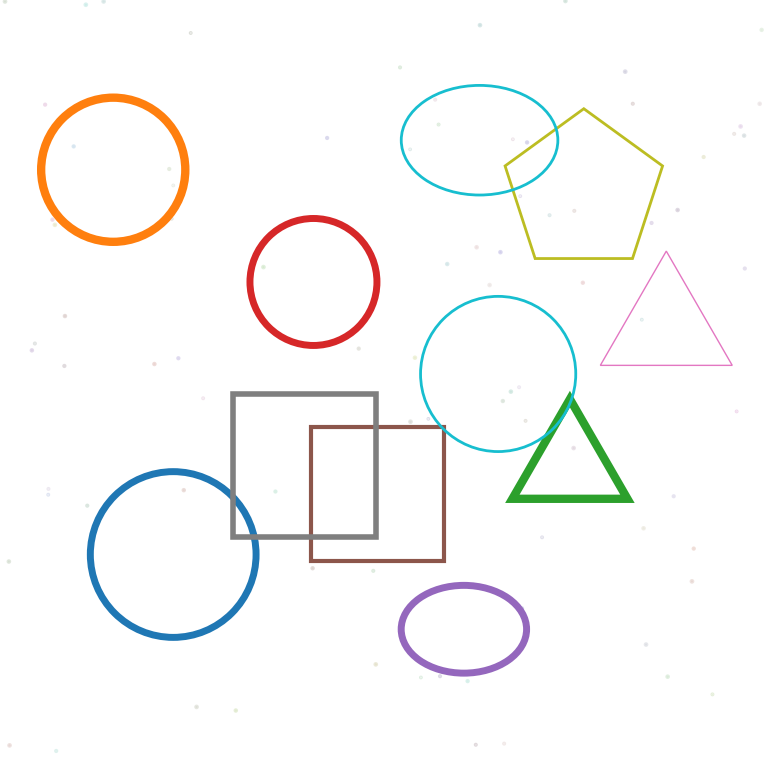[{"shape": "circle", "thickness": 2.5, "radius": 0.54, "center": [0.225, 0.28]}, {"shape": "circle", "thickness": 3, "radius": 0.47, "center": [0.147, 0.78]}, {"shape": "triangle", "thickness": 3, "radius": 0.43, "center": [0.74, 0.395]}, {"shape": "circle", "thickness": 2.5, "radius": 0.41, "center": [0.407, 0.634]}, {"shape": "oval", "thickness": 2.5, "radius": 0.41, "center": [0.602, 0.183]}, {"shape": "square", "thickness": 1.5, "radius": 0.43, "center": [0.49, 0.358]}, {"shape": "triangle", "thickness": 0.5, "radius": 0.49, "center": [0.865, 0.575]}, {"shape": "square", "thickness": 2, "radius": 0.46, "center": [0.395, 0.395]}, {"shape": "pentagon", "thickness": 1, "radius": 0.54, "center": [0.758, 0.751]}, {"shape": "circle", "thickness": 1, "radius": 0.5, "center": [0.647, 0.514]}, {"shape": "oval", "thickness": 1, "radius": 0.51, "center": [0.623, 0.818]}]